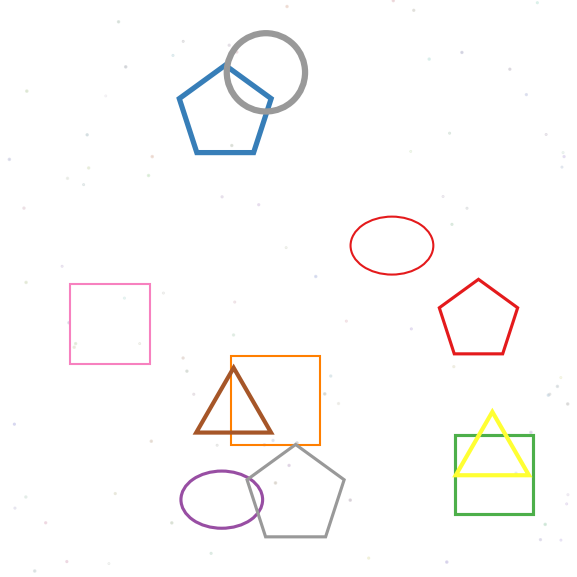[{"shape": "oval", "thickness": 1, "radius": 0.36, "center": [0.679, 0.574]}, {"shape": "pentagon", "thickness": 1.5, "radius": 0.36, "center": [0.829, 0.444]}, {"shape": "pentagon", "thickness": 2.5, "radius": 0.42, "center": [0.39, 0.803]}, {"shape": "square", "thickness": 1.5, "radius": 0.34, "center": [0.855, 0.177]}, {"shape": "oval", "thickness": 1.5, "radius": 0.35, "center": [0.384, 0.134]}, {"shape": "square", "thickness": 1, "radius": 0.39, "center": [0.477, 0.306]}, {"shape": "triangle", "thickness": 2, "radius": 0.37, "center": [0.853, 0.213]}, {"shape": "triangle", "thickness": 2, "radius": 0.37, "center": [0.405, 0.288]}, {"shape": "square", "thickness": 1, "radius": 0.34, "center": [0.191, 0.438]}, {"shape": "circle", "thickness": 3, "radius": 0.34, "center": [0.46, 0.874]}, {"shape": "pentagon", "thickness": 1.5, "radius": 0.44, "center": [0.512, 0.141]}]